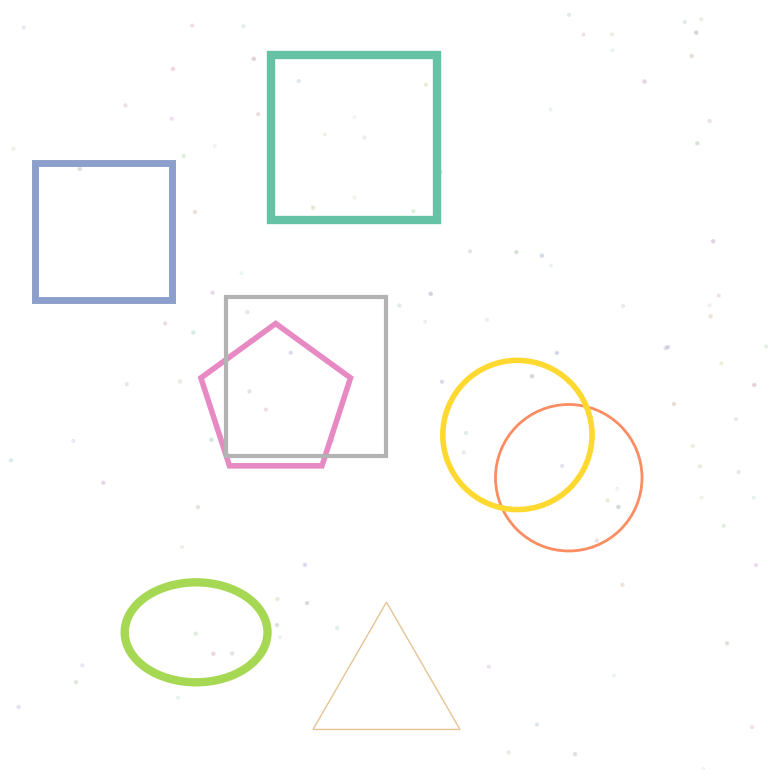[{"shape": "square", "thickness": 3, "radius": 0.54, "center": [0.46, 0.822]}, {"shape": "circle", "thickness": 1, "radius": 0.48, "center": [0.739, 0.38]}, {"shape": "square", "thickness": 2.5, "radius": 0.44, "center": [0.135, 0.699]}, {"shape": "pentagon", "thickness": 2, "radius": 0.51, "center": [0.358, 0.478]}, {"shape": "oval", "thickness": 3, "radius": 0.46, "center": [0.255, 0.179]}, {"shape": "circle", "thickness": 2, "radius": 0.48, "center": [0.672, 0.435]}, {"shape": "triangle", "thickness": 0.5, "radius": 0.55, "center": [0.502, 0.108]}, {"shape": "square", "thickness": 1.5, "radius": 0.52, "center": [0.397, 0.511]}]